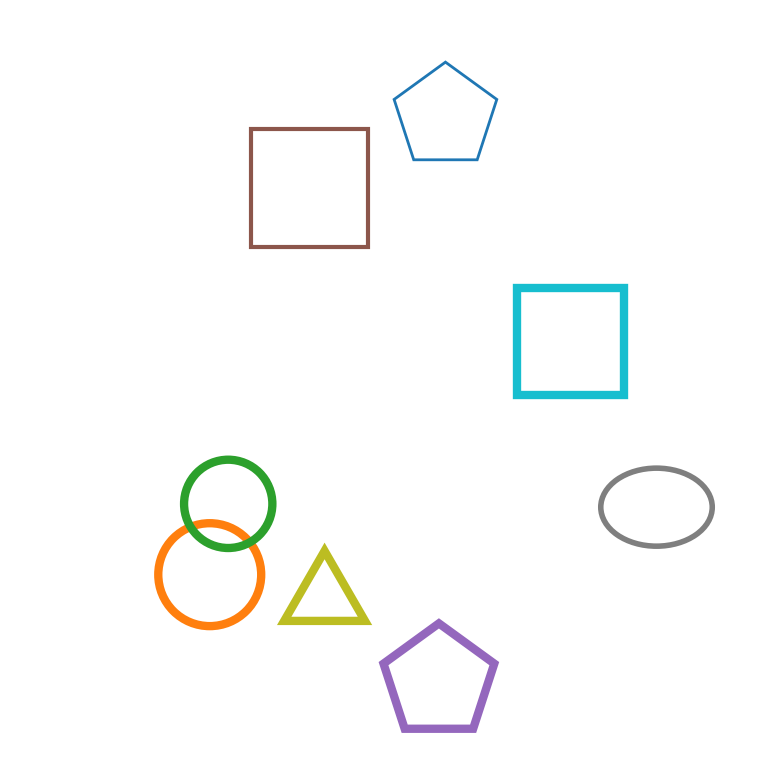[{"shape": "pentagon", "thickness": 1, "radius": 0.35, "center": [0.579, 0.849]}, {"shape": "circle", "thickness": 3, "radius": 0.33, "center": [0.272, 0.254]}, {"shape": "circle", "thickness": 3, "radius": 0.29, "center": [0.296, 0.346]}, {"shape": "pentagon", "thickness": 3, "radius": 0.38, "center": [0.57, 0.115]}, {"shape": "square", "thickness": 1.5, "radius": 0.38, "center": [0.402, 0.756]}, {"shape": "oval", "thickness": 2, "radius": 0.36, "center": [0.853, 0.341]}, {"shape": "triangle", "thickness": 3, "radius": 0.3, "center": [0.422, 0.224]}, {"shape": "square", "thickness": 3, "radius": 0.35, "center": [0.741, 0.556]}]